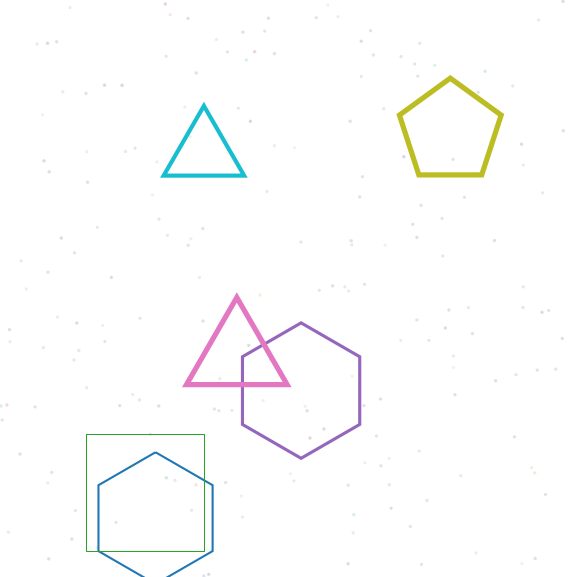[{"shape": "hexagon", "thickness": 1, "radius": 0.57, "center": [0.269, 0.102]}, {"shape": "square", "thickness": 0.5, "radius": 0.51, "center": [0.252, 0.146]}, {"shape": "hexagon", "thickness": 1.5, "radius": 0.59, "center": [0.521, 0.323]}, {"shape": "triangle", "thickness": 2.5, "radius": 0.5, "center": [0.41, 0.383]}, {"shape": "pentagon", "thickness": 2.5, "radius": 0.46, "center": [0.78, 0.771]}, {"shape": "triangle", "thickness": 2, "radius": 0.4, "center": [0.353, 0.735]}]